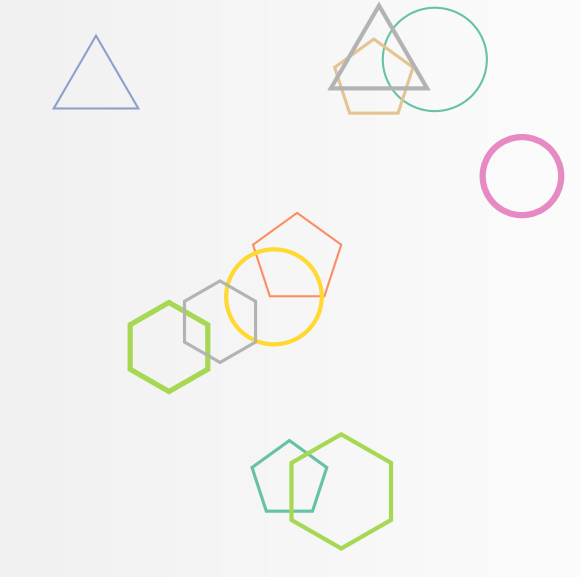[{"shape": "circle", "thickness": 1, "radius": 0.45, "center": [0.748, 0.896]}, {"shape": "pentagon", "thickness": 1.5, "radius": 0.34, "center": [0.498, 0.169]}, {"shape": "pentagon", "thickness": 1, "radius": 0.4, "center": [0.511, 0.551]}, {"shape": "triangle", "thickness": 1, "radius": 0.42, "center": [0.165, 0.853]}, {"shape": "circle", "thickness": 3, "radius": 0.34, "center": [0.898, 0.694]}, {"shape": "hexagon", "thickness": 2.5, "radius": 0.39, "center": [0.291, 0.398]}, {"shape": "hexagon", "thickness": 2, "radius": 0.49, "center": [0.587, 0.148]}, {"shape": "circle", "thickness": 2, "radius": 0.41, "center": [0.471, 0.485]}, {"shape": "pentagon", "thickness": 1.5, "radius": 0.35, "center": [0.643, 0.861]}, {"shape": "hexagon", "thickness": 1.5, "radius": 0.35, "center": [0.379, 0.442]}, {"shape": "triangle", "thickness": 2, "radius": 0.48, "center": [0.652, 0.894]}]